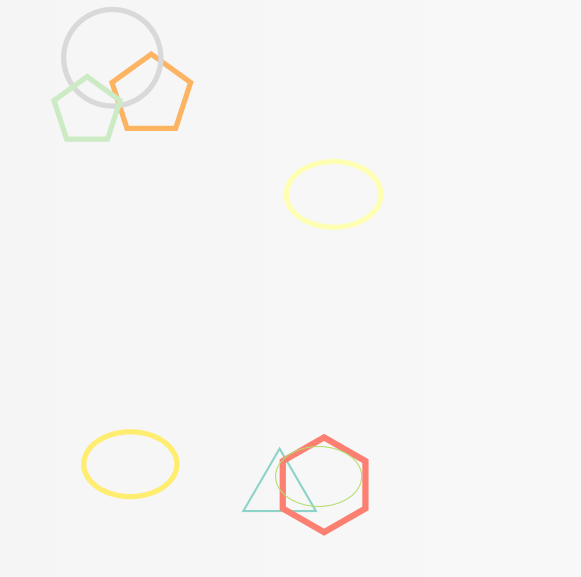[{"shape": "triangle", "thickness": 1, "radius": 0.36, "center": [0.481, 0.15]}, {"shape": "oval", "thickness": 2.5, "radius": 0.41, "center": [0.574, 0.663]}, {"shape": "hexagon", "thickness": 3, "radius": 0.41, "center": [0.558, 0.16]}, {"shape": "pentagon", "thickness": 2.5, "radius": 0.36, "center": [0.26, 0.834]}, {"shape": "oval", "thickness": 0.5, "radius": 0.37, "center": [0.548, 0.174]}, {"shape": "circle", "thickness": 2.5, "radius": 0.42, "center": [0.193, 0.899]}, {"shape": "pentagon", "thickness": 2.5, "radius": 0.3, "center": [0.15, 0.807]}, {"shape": "oval", "thickness": 2.5, "radius": 0.4, "center": [0.224, 0.195]}]